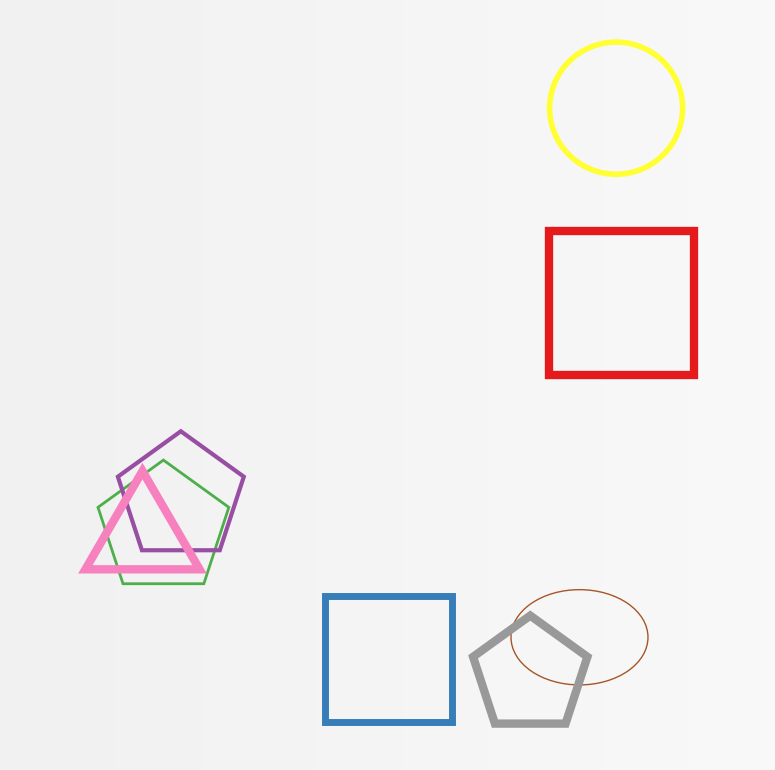[{"shape": "square", "thickness": 3, "radius": 0.47, "center": [0.802, 0.607]}, {"shape": "square", "thickness": 2.5, "radius": 0.41, "center": [0.501, 0.145]}, {"shape": "pentagon", "thickness": 1, "radius": 0.44, "center": [0.211, 0.314]}, {"shape": "pentagon", "thickness": 1.5, "radius": 0.43, "center": [0.233, 0.355]}, {"shape": "circle", "thickness": 2, "radius": 0.43, "center": [0.795, 0.86]}, {"shape": "oval", "thickness": 0.5, "radius": 0.44, "center": [0.748, 0.172]}, {"shape": "triangle", "thickness": 3, "radius": 0.43, "center": [0.184, 0.303]}, {"shape": "pentagon", "thickness": 3, "radius": 0.39, "center": [0.684, 0.123]}]